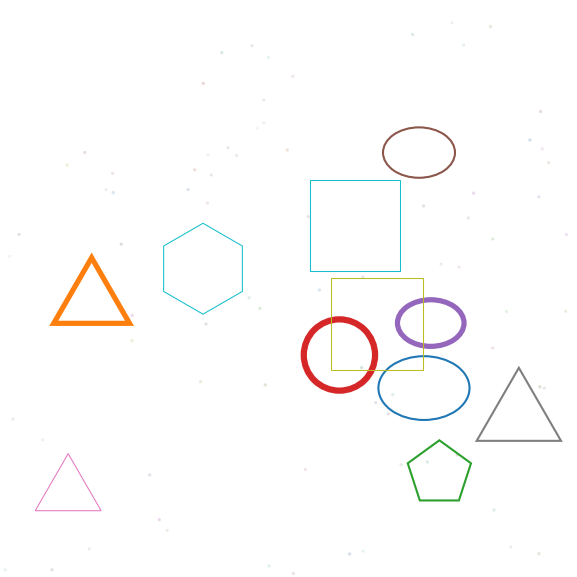[{"shape": "oval", "thickness": 1, "radius": 0.39, "center": [0.734, 0.327]}, {"shape": "triangle", "thickness": 2.5, "radius": 0.38, "center": [0.159, 0.477]}, {"shape": "pentagon", "thickness": 1, "radius": 0.29, "center": [0.761, 0.179]}, {"shape": "circle", "thickness": 3, "radius": 0.31, "center": [0.588, 0.384]}, {"shape": "oval", "thickness": 2.5, "radius": 0.29, "center": [0.746, 0.44]}, {"shape": "oval", "thickness": 1, "radius": 0.31, "center": [0.726, 0.735]}, {"shape": "triangle", "thickness": 0.5, "radius": 0.33, "center": [0.118, 0.148]}, {"shape": "triangle", "thickness": 1, "radius": 0.42, "center": [0.898, 0.278]}, {"shape": "square", "thickness": 0.5, "radius": 0.4, "center": [0.653, 0.437]}, {"shape": "hexagon", "thickness": 0.5, "radius": 0.39, "center": [0.352, 0.534]}, {"shape": "square", "thickness": 0.5, "radius": 0.39, "center": [0.614, 0.609]}]